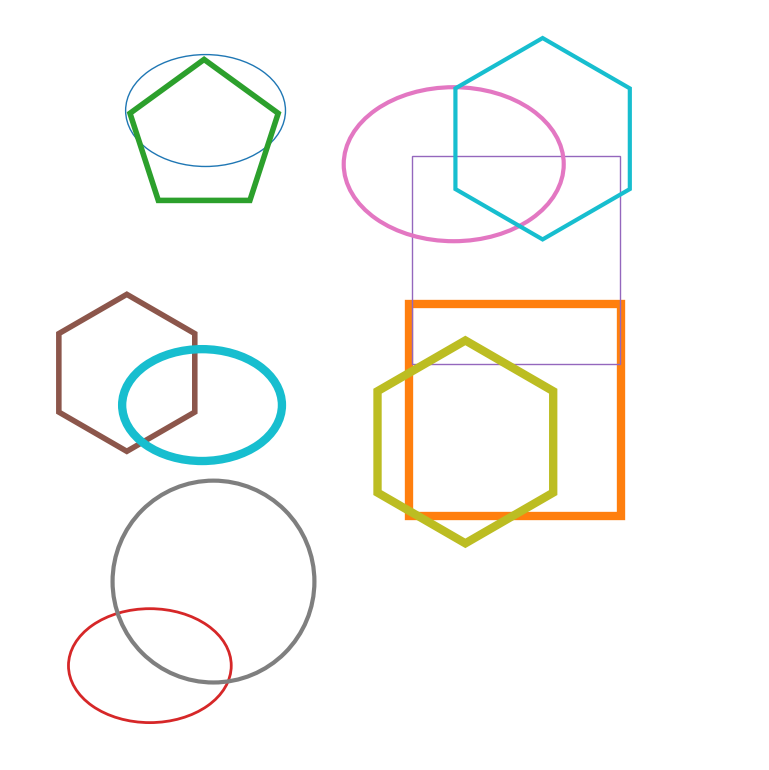[{"shape": "oval", "thickness": 0.5, "radius": 0.52, "center": [0.267, 0.856]}, {"shape": "square", "thickness": 3, "radius": 0.69, "center": [0.669, 0.467]}, {"shape": "pentagon", "thickness": 2, "radius": 0.51, "center": [0.265, 0.822]}, {"shape": "oval", "thickness": 1, "radius": 0.53, "center": [0.195, 0.136]}, {"shape": "square", "thickness": 0.5, "radius": 0.67, "center": [0.67, 0.663]}, {"shape": "hexagon", "thickness": 2, "radius": 0.51, "center": [0.165, 0.516]}, {"shape": "oval", "thickness": 1.5, "radius": 0.71, "center": [0.589, 0.787]}, {"shape": "circle", "thickness": 1.5, "radius": 0.66, "center": [0.277, 0.245]}, {"shape": "hexagon", "thickness": 3, "radius": 0.66, "center": [0.604, 0.426]}, {"shape": "oval", "thickness": 3, "radius": 0.52, "center": [0.262, 0.474]}, {"shape": "hexagon", "thickness": 1.5, "radius": 0.65, "center": [0.705, 0.82]}]